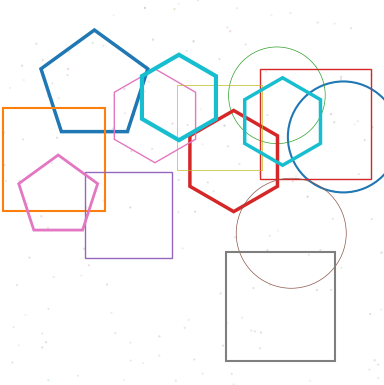[{"shape": "circle", "thickness": 1.5, "radius": 0.72, "center": [0.892, 0.644]}, {"shape": "pentagon", "thickness": 2.5, "radius": 0.73, "center": [0.245, 0.776]}, {"shape": "square", "thickness": 1.5, "radius": 0.67, "center": [0.14, 0.586]}, {"shape": "circle", "thickness": 0.5, "radius": 0.63, "center": [0.719, 0.753]}, {"shape": "hexagon", "thickness": 2.5, "radius": 0.66, "center": [0.607, 0.582]}, {"shape": "square", "thickness": 1, "radius": 0.72, "center": [0.82, 0.677]}, {"shape": "square", "thickness": 1, "radius": 0.56, "center": [0.334, 0.441]}, {"shape": "circle", "thickness": 0.5, "radius": 0.71, "center": [0.756, 0.394]}, {"shape": "pentagon", "thickness": 2, "radius": 0.54, "center": [0.151, 0.49]}, {"shape": "hexagon", "thickness": 1, "radius": 0.61, "center": [0.402, 0.699]}, {"shape": "square", "thickness": 1.5, "radius": 0.71, "center": [0.728, 0.203]}, {"shape": "square", "thickness": 0.5, "radius": 0.55, "center": [0.569, 0.668]}, {"shape": "hexagon", "thickness": 3, "radius": 0.55, "center": [0.465, 0.747]}, {"shape": "hexagon", "thickness": 2.5, "radius": 0.57, "center": [0.734, 0.684]}]